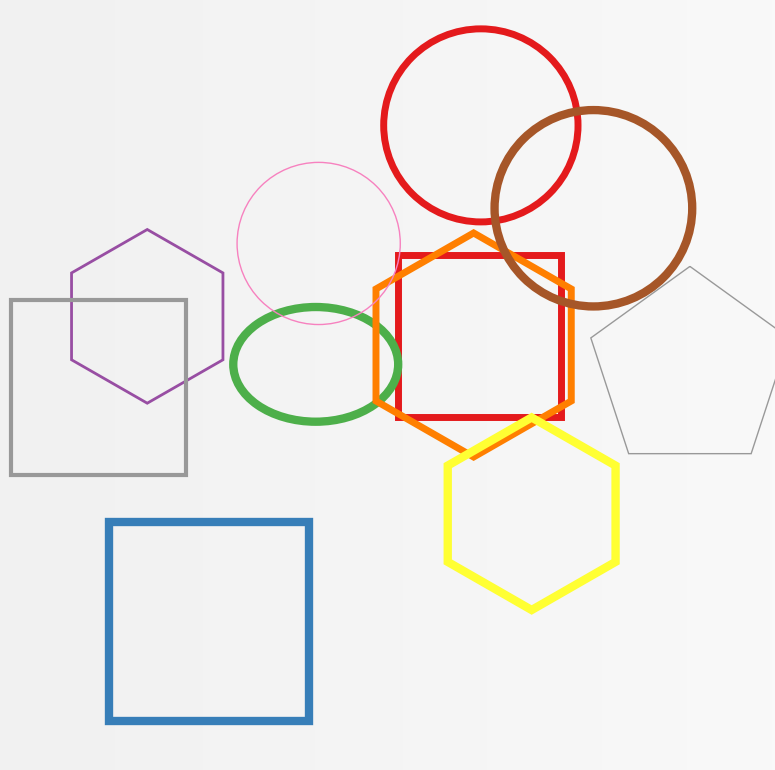[{"shape": "square", "thickness": 2.5, "radius": 0.53, "center": [0.618, 0.563]}, {"shape": "circle", "thickness": 2.5, "radius": 0.63, "center": [0.62, 0.837]}, {"shape": "square", "thickness": 3, "radius": 0.65, "center": [0.27, 0.193]}, {"shape": "oval", "thickness": 3, "radius": 0.53, "center": [0.407, 0.527]}, {"shape": "hexagon", "thickness": 1, "radius": 0.56, "center": [0.19, 0.589]}, {"shape": "hexagon", "thickness": 2.5, "radius": 0.73, "center": [0.611, 0.552]}, {"shape": "hexagon", "thickness": 3, "radius": 0.63, "center": [0.686, 0.333]}, {"shape": "circle", "thickness": 3, "radius": 0.64, "center": [0.766, 0.73]}, {"shape": "circle", "thickness": 0.5, "radius": 0.53, "center": [0.411, 0.684]}, {"shape": "square", "thickness": 1.5, "radius": 0.57, "center": [0.127, 0.497]}, {"shape": "pentagon", "thickness": 0.5, "radius": 0.67, "center": [0.89, 0.52]}]